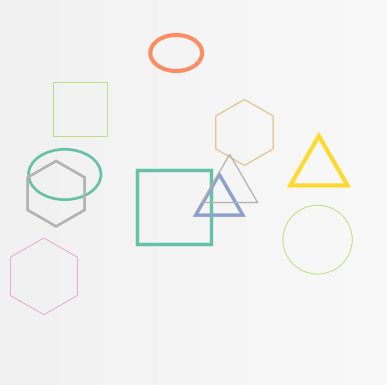[{"shape": "square", "thickness": 2.5, "radius": 0.47, "center": [0.449, 0.462]}, {"shape": "oval", "thickness": 2, "radius": 0.47, "center": [0.167, 0.547]}, {"shape": "oval", "thickness": 3, "radius": 0.33, "center": [0.455, 0.862]}, {"shape": "triangle", "thickness": 2.5, "radius": 0.35, "center": [0.566, 0.476]}, {"shape": "hexagon", "thickness": 0.5, "radius": 0.5, "center": [0.113, 0.282]}, {"shape": "square", "thickness": 0.5, "radius": 0.35, "center": [0.206, 0.717]}, {"shape": "circle", "thickness": 0.5, "radius": 0.45, "center": [0.82, 0.378]}, {"shape": "triangle", "thickness": 3, "radius": 0.43, "center": [0.823, 0.561]}, {"shape": "hexagon", "thickness": 1, "radius": 0.43, "center": [0.631, 0.656]}, {"shape": "triangle", "thickness": 1, "radius": 0.42, "center": [0.593, 0.516]}, {"shape": "hexagon", "thickness": 2, "radius": 0.42, "center": [0.145, 0.497]}]